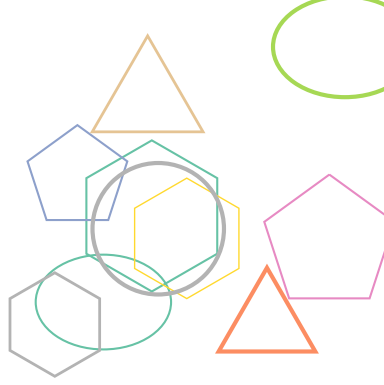[{"shape": "oval", "thickness": 1.5, "radius": 0.88, "center": [0.269, 0.215]}, {"shape": "hexagon", "thickness": 1.5, "radius": 0.98, "center": [0.394, 0.439]}, {"shape": "triangle", "thickness": 3, "radius": 0.72, "center": [0.693, 0.159]}, {"shape": "pentagon", "thickness": 1.5, "radius": 0.68, "center": [0.201, 0.539]}, {"shape": "pentagon", "thickness": 1.5, "radius": 0.89, "center": [0.855, 0.369]}, {"shape": "oval", "thickness": 3, "radius": 0.93, "center": [0.896, 0.878]}, {"shape": "hexagon", "thickness": 1, "radius": 0.78, "center": [0.485, 0.381]}, {"shape": "triangle", "thickness": 2, "radius": 0.83, "center": [0.383, 0.741]}, {"shape": "hexagon", "thickness": 2, "radius": 0.67, "center": [0.142, 0.157]}, {"shape": "circle", "thickness": 3, "radius": 0.85, "center": [0.411, 0.406]}]